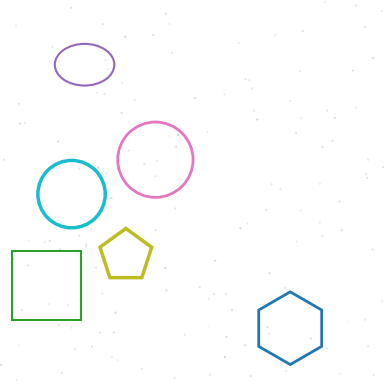[{"shape": "hexagon", "thickness": 2, "radius": 0.47, "center": [0.754, 0.148]}, {"shape": "square", "thickness": 1.5, "radius": 0.45, "center": [0.121, 0.259]}, {"shape": "oval", "thickness": 1.5, "radius": 0.39, "center": [0.22, 0.832]}, {"shape": "circle", "thickness": 2, "radius": 0.49, "center": [0.404, 0.585]}, {"shape": "pentagon", "thickness": 2.5, "radius": 0.35, "center": [0.327, 0.336]}, {"shape": "circle", "thickness": 2.5, "radius": 0.44, "center": [0.186, 0.496]}]